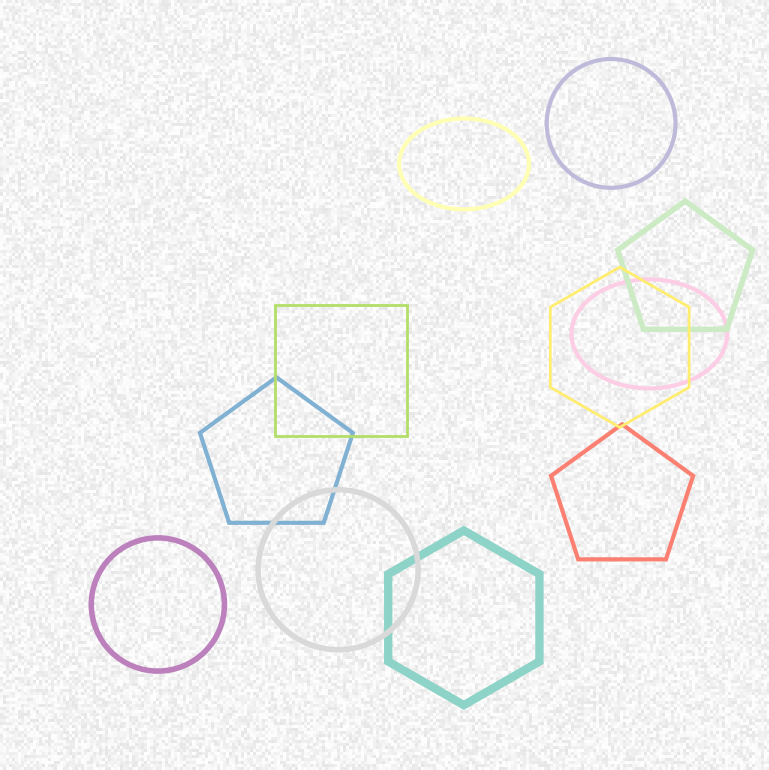[{"shape": "hexagon", "thickness": 3, "radius": 0.57, "center": [0.602, 0.198]}, {"shape": "oval", "thickness": 1.5, "radius": 0.42, "center": [0.603, 0.787]}, {"shape": "circle", "thickness": 1.5, "radius": 0.42, "center": [0.794, 0.84]}, {"shape": "pentagon", "thickness": 1.5, "radius": 0.48, "center": [0.808, 0.352]}, {"shape": "pentagon", "thickness": 1.5, "radius": 0.52, "center": [0.359, 0.406]}, {"shape": "square", "thickness": 1, "radius": 0.43, "center": [0.443, 0.519]}, {"shape": "oval", "thickness": 1.5, "radius": 0.51, "center": [0.843, 0.566]}, {"shape": "circle", "thickness": 2, "radius": 0.52, "center": [0.439, 0.26]}, {"shape": "circle", "thickness": 2, "radius": 0.43, "center": [0.205, 0.215]}, {"shape": "pentagon", "thickness": 2, "radius": 0.46, "center": [0.89, 0.647]}, {"shape": "hexagon", "thickness": 1, "radius": 0.52, "center": [0.805, 0.549]}]